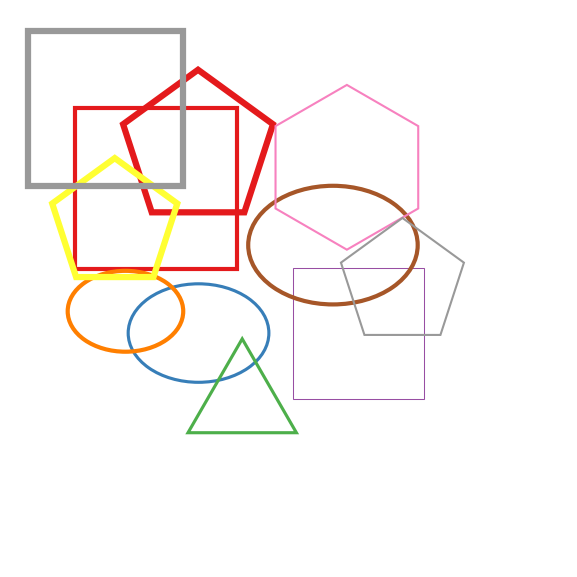[{"shape": "pentagon", "thickness": 3, "radius": 0.68, "center": [0.343, 0.742]}, {"shape": "square", "thickness": 2, "radius": 0.7, "center": [0.27, 0.673]}, {"shape": "oval", "thickness": 1.5, "radius": 0.61, "center": [0.344, 0.422]}, {"shape": "triangle", "thickness": 1.5, "radius": 0.54, "center": [0.419, 0.304]}, {"shape": "square", "thickness": 0.5, "radius": 0.57, "center": [0.621, 0.422]}, {"shape": "oval", "thickness": 2, "radius": 0.5, "center": [0.217, 0.46]}, {"shape": "pentagon", "thickness": 3, "radius": 0.57, "center": [0.199, 0.611]}, {"shape": "oval", "thickness": 2, "radius": 0.73, "center": [0.577, 0.575]}, {"shape": "hexagon", "thickness": 1, "radius": 0.71, "center": [0.601, 0.709]}, {"shape": "pentagon", "thickness": 1, "radius": 0.56, "center": [0.697, 0.51]}, {"shape": "square", "thickness": 3, "radius": 0.67, "center": [0.183, 0.811]}]